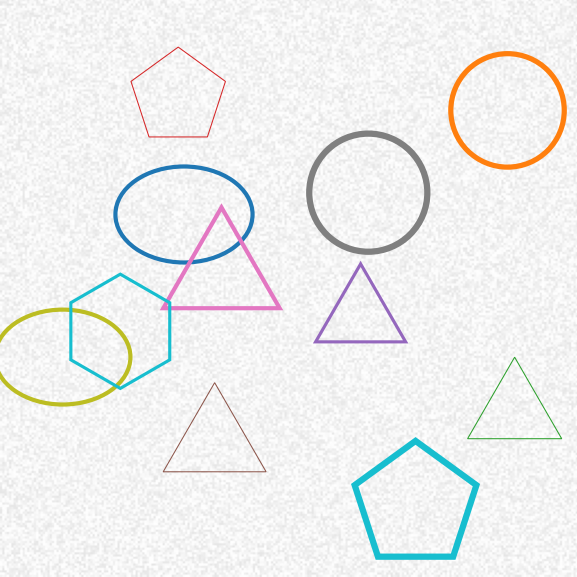[{"shape": "oval", "thickness": 2, "radius": 0.59, "center": [0.319, 0.628]}, {"shape": "circle", "thickness": 2.5, "radius": 0.49, "center": [0.879, 0.808]}, {"shape": "triangle", "thickness": 0.5, "radius": 0.47, "center": [0.891, 0.287]}, {"shape": "pentagon", "thickness": 0.5, "radius": 0.43, "center": [0.309, 0.832]}, {"shape": "triangle", "thickness": 1.5, "radius": 0.45, "center": [0.624, 0.452]}, {"shape": "triangle", "thickness": 0.5, "radius": 0.51, "center": [0.372, 0.234]}, {"shape": "triangle", "thickness": 2, "radius": 0.58, "center": [0.384, 0.524]}, {"shape": "circle", "thickness": 3, "radius": 0.51, "center": [0.638, 0.665]}, {"shape": "oval", "thickness": 2, "radius": 0.59, "center": [0.108, 0.381]}, {"shape": "pentagon", "thickness": 3, "radius": 0.55, "center": [0.72, 0.125]}, {"shape": "hexagon", "thickness": 1.5, "radius": 0.49, "center": [0.208, 0.425]}]